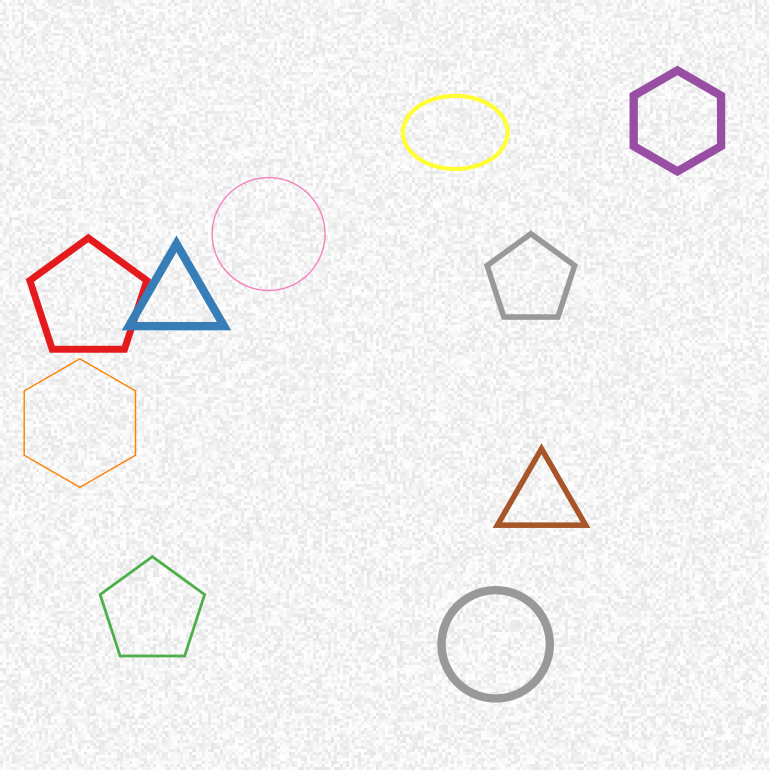[{"shape": "pentagon", "thickness": 2.5, "radius": 0.4, "center": [0.115, 0.611]}, {"shape": "triangle", "thickness": 3, "radius": 0.36, "center": [0.229, 0.612]}, {"shape": "pentagon", "thickness": 1, "radius": 0.36, "center": [0.198, 0.206]}, {"shape": "hexagon", "thickness": 3, "radius": 0.33, "center": [0.88, 0.843]}, {"shape": "hexagon", "thickness": 0.5, "radius": 0.42, "center": [0.104, 0.451]}, {"shape": "oval", "thickness": 1.5, "radius": 0.34, "center": [0.591, 0.828]}, {"shape": "triangle", "thickness": 2, "radius": 0.33, "center": [0.703, 0.351]}, {"shape": "circle", "thickness": 0.5, "radius": 0.37, "center": [0.349, 0.696]}, {"shape": "pentagon", "thickness": 2, "radius": 0.3, "center": [0.689, 0.637]}, {"shape": "circle", "thickness": 3, "radius": 0.35, "center": [0.644, 0.163]}]